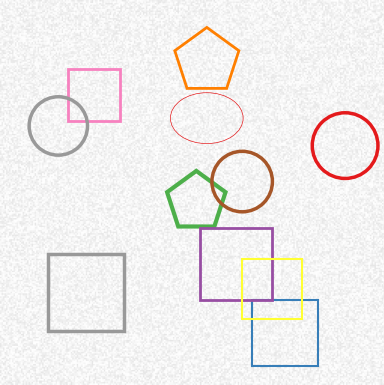[{"shape": "oval", "thickness": 0.5, "radius": 0.47, "center": [0.537, 0.693]}, {"shape": "circle", "thickness": 2.5, "radius": 0.43, "center": [0.896, 0.622]}, {"shape": "square", "thickness": 1.5, "radius": 0.43, "center": [0.74, 0.135]}, {"shape": "pentagon", "thickness": 3, "radius": 0.4, "center": [0.51, 0.476]}, {"shape": "square", "thickness": 2, "radius": 0.47, "center": [0.613, 0.313]}, {"shape": "pentagon", "thickness": 2, "radius": 0.44, "center": [0.537, 0.841]}, {"shape": "square", "thickness": 1.5, "radius": 0.39, "center": [0.707, 0.249]}, {"shape": "circle", "thickness": 2.5, "radius": 0.39, "center": [0.629, 0.528]}, {"shape": "square", "thickness": 2, "radius": 0.34, "center": [0.244, 0.753]}, {"shape": "square", "thickness": 2.5, "radius": 0.5, "center": [0.224, 0.241]}, {"shape": "circle", "thickness": 2.5, "radius": 0.38, "center": [0.152, 0.673]}]